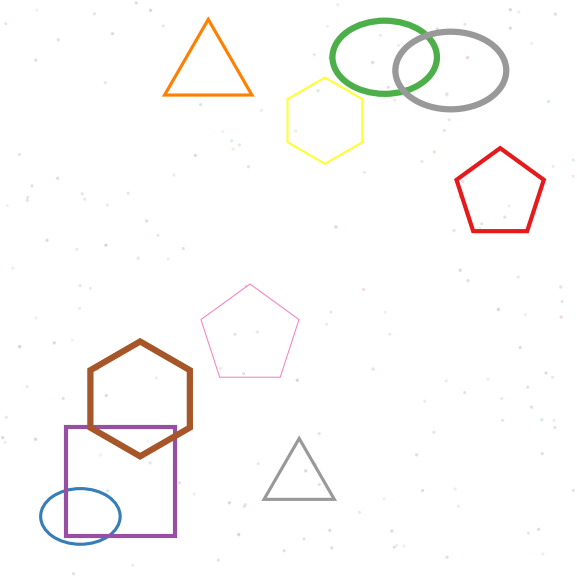[{"shape": "pentagon", "thickness": 2, "radius": 0.4, "center": [0.866, 0.663]}, {"shape": "oval", "thickness": 1.5, "radius": 0.34, "center": [0.139, 0.105]}, {"shape": "oval", "thickness": 3, "radius": 0.45, "center": [0.666, 0.9]}, {"shape": "square", "thickness": 2, "radius": 0.47, "center": [0.209, 0.165]}, {"shape": "triangle", "thickness": 1.5, "radius": 0.44, "center": [0.361, 0.878]}, {"shape": "hexagon", "thickness": 1, "radius": 0.37, "center": [0.563, 0.79]}, {"shape": "hexagon", "thickness": 3, "radius": 0.5, "center": [0.243, 0.308]}, {"shape": "pentagon", "thickness": 0.5, "radius": 0.45, "center": [0.433, 0.418]}, {"shape": "triangle", "thickness": 1.5, "radius": 0.35, "center": [0.518, 0.17]}, {"shape": "oval", "thickness": 3, "radius": 0.48, "center": [0.781, 0.877]}]